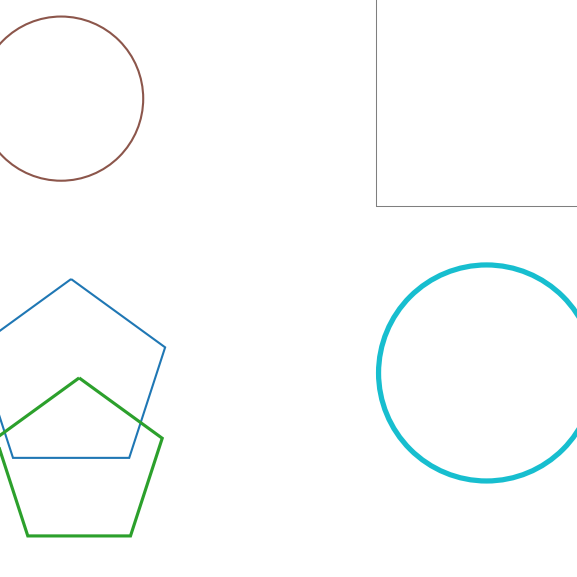[{"shape": "pentagon", "thickness": 1, "radius": 0.86, "center": [0.123, 0.345]}, {"shape": "pentagon", "thickness": 1.5, "radius": 0.76, "center": [0.137, 0.193]}, {"shape": "circle", "thickness": 1, "radius": 0.71, "center": [0.106, 0.828]}, {"shape": "square", "thickness": 0.5, "radius": 0.93, "center": [0.835, 0.828]}, {"shape": "circle", "thickness": 2.5, "radius": 0.94, "center": [0.843, 0.353]}]